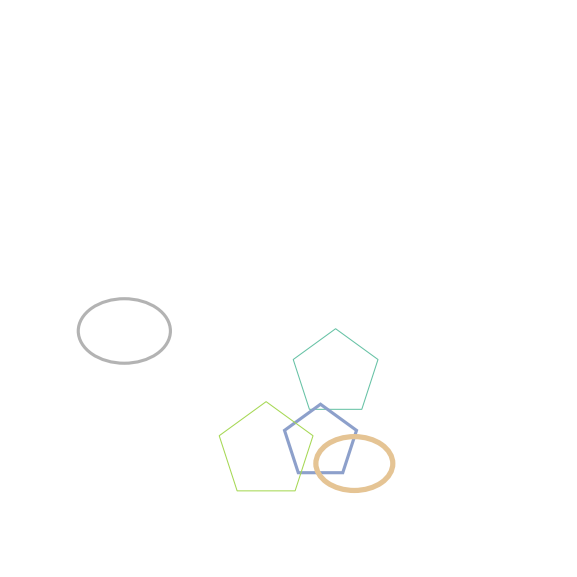[{"shape": "pentagon", "thickness": 0.5, "radius": 0.39, "center": [0.581, 0.353]}, {"shape": "pentagon", "thickness": 1.5, "radius": 0.33, "center": [0.555, 0.234]}, {"shape": "pentagon", "thickness": 0.5, "radius": 0.43, "center": [0.461, 0.218]}, {"shape": "oval", "thickness": 2.5, "radius": 0.33, "center": [0.614, 0.196]}, {"shape": "oval", "thickness": 1.5, "radius": 0.4, "center": [0.215, 0.426]}]